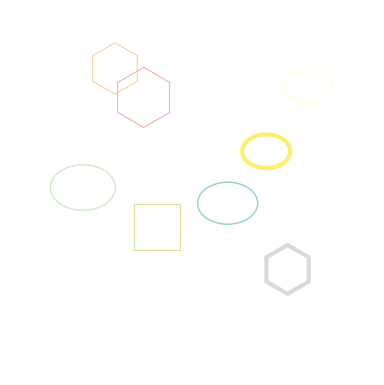[{"shape": "oval", "thickness": 1, "radius": 0.39, "center": [0.591, 0.472]}, {"shape": "oval", "thickness": 0.5, "radius": 0.32, "center": [0.797, 0.777]}, {"shape": "hexagon", "thickness": 0.5, "radius": 0.39, "center": [0.373, 0.747]}, {"shape": "hexagon", "thickness": 0.5, "radius": 0.33, "center": [0.298, 0.822]}, {"shape": "square", "thickness": 0.5, "radius": 0.3, "center": [0.408, 0.409]}, {"shape": "hexagon", "thickness": 3, "radius": 0.32, "center": [0.747, 0.3]}, {"shape": "oval", "thickness": 1, "radius": 0.42, "center": [0.215, 0.513]}, {"shape": "oval", "thickness": 3, "radius": 0.31, "center": [0.692, 0.607]}]